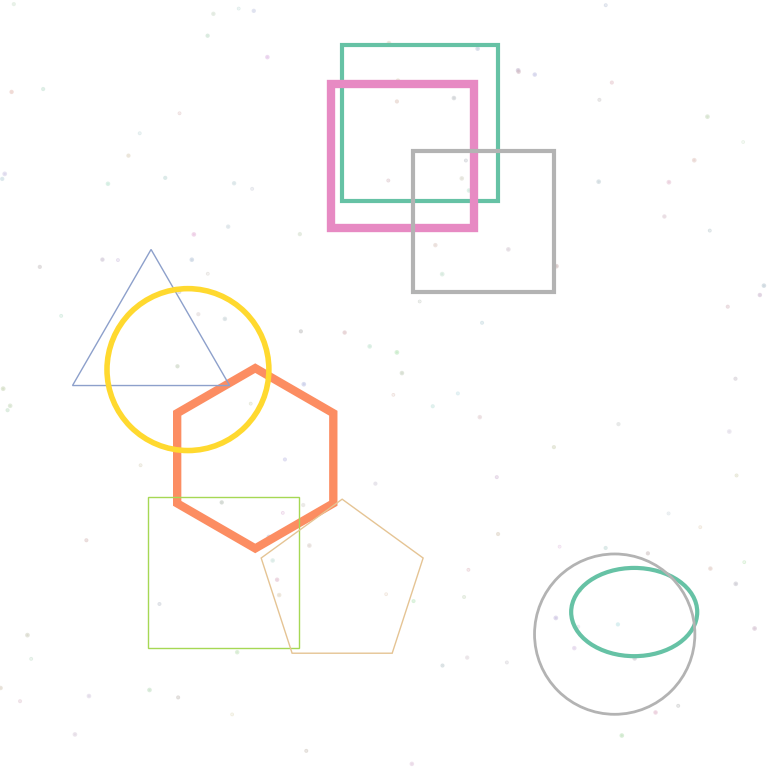[{"shape": "square", "thickness": 1.5, "radius": 0.51, "center": [0.545, 0.84]}, {"shape": "oval", "thickness": 1.5, "radius": 0.41, "center": [0.824, 0.205]}, {"shape": "hexagon", "thickness": 3, "radius": 0.59, "center": [0.331, 0.405]}, {"shape": "triangle", "thickness": 0.5, "radius": 0.59, "center": [0.196, 0.558]}, {"shape": "square", "thickness": 3, "radius": 0.47, "center": [0.523, 0.798]}, {"shape": "square", "thickness": 0.5, "radius": 0.49, "center": [0.29, 0.256]}, {"shape": "circle", "thickness": 2, "radius": 0.53, "center": [0.244, 0.52]}, {"shape": "pentagon", "thickness": 0.5, "radius": 0.55, "center": [0.444, 0.241]}, {"shape": "square", "thickness": 1.5, "radius": 0.46, "center": [0.628, 0.712]}, {"shape": "circle", "thickness": 1, "radius": 0.52, "center": [0.798, 0.176]}]